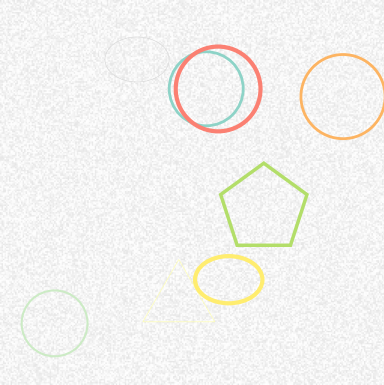[{"shape": "circle", "thickness": 2, "radius": 0.48, "center": [0.536, 0.769]}, {"shape": "triangle", "thickness": 0.5, "radius": 0.54, "center": [0.464, 0.218]}, {"shape": "circle", "thickness": 3, "radius": 0.55, "center": [0.567, 0.769]}, {"shape": "circle", "thickness": 2, "radius": 0.55, "center": [0.891, 0.749]}, {"shape": "pentagon", "thickness": 2.5, "radius": 0.59, "center": [0.685, 0.458]}, {"shape": "oval", "thickness": 0.5, "radius": 0.42, "center": [0.356, 0.845]}, {"shape": "circle", "thickness": 1.5, "radius": 0.43, "center": [0.142, 0.16]}, {"shape": "oval", "thickness": 3, "radius": 0.44, "center": [0.594, 0.273]}]